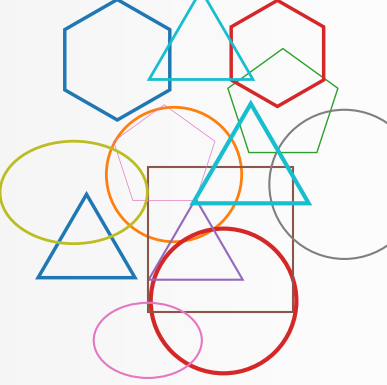[{"shape": "hexagon", "thickness": 2.5, "radius": 0.78, "center": [0.303, 0.845]}, {"shape": "triangle", "thickness": 2.5, "radius": 0.72, "center": [0.223, 0.351]}, {"shape": "circle", "thickness": 2, "radius": 0.87, "center": [0.449, 0.547]}, {"shape": "pentagon", "thickness": 1, "radius": 0.75, "center": [0.73, 0.725]}, {"shape": "hexagon", "thickness": 2.5, "radius": 0.69, "center": [0.716, 0.861]}, {"shape": "circle", "thickness": 3, "radius": 0.94, "center": [0.577, 0.218]}, {"shape": "triangle", "thickness": 1.5, "radius": 0.7, "center": [0.505, 0.344]}, {"shape": "square", "thickness": 1.5, "radius": 0.94, "center": [0.569, 0.377]}, {"shape": "oval", "thickness": 1.5, "radius": 0.7, "center": [0.381, 0.116]}, {"shape": "pentagon", "thickness": 0.5, "radius": 0.69, "center": [0.424, 0.59]}, {"shape": "circle", "thickness": 1.5, "radius": 0.97, "center": [0.889, 0.521]}, {"shape": "oval", "thickness": 2, "radius": 0.95, "center": [0.19, 0.5]}, {"shape": "triangle", "thickness": 3, "radius": 0.86, "center": [0.647, 0.558]}, {"shape": "triangle", "thickness": 2, "radius": 0.77, "center": [0.519, 0.871]}]